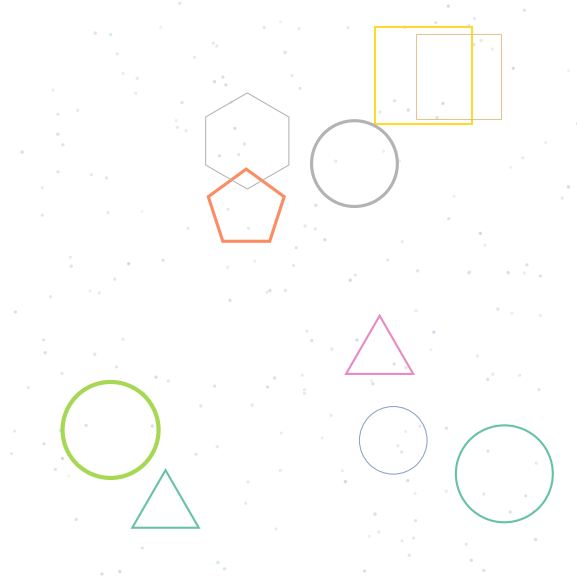[{"shape": "triangle", "thickness": 1, "radius": 0.33, "center": [0.287, 0.119]}, {"shape": "circle", "thickness": 1, "radius": 0.42, "center": [0.873, 0.179]}, {"shape": "pentagon", "thickness": 1.5, "radius": 0.35, "center": [0.426, 0.637]}, {"shape": "circle", "thickness": 0.5, "radius": 0.29, "center": [0.681, 0.237]}, {"shape": "triangle", "thickness": 1, "radius": 0.34, "center": [0.657, 0.385]}, {"shape": "circle", "thickness": 2, "radius": 0.42, "center": [0.191, 0.255]}, {"shape": "square", "thickness": 1, "radius": 0.42, "center": [0.734, 0.868]}, {"shape": "square", "thickness": 0.5, "radius": 0.37, "center": [0.794, 0.866]}, {"shape": "hexagon", "thickness": 0.5, "radius": 0.42, "center": [0.428, 0.755]}, {"shape": "circle", "thickness": 1.5, "radius": 0.37, "center": [0.614, 0.716]}]